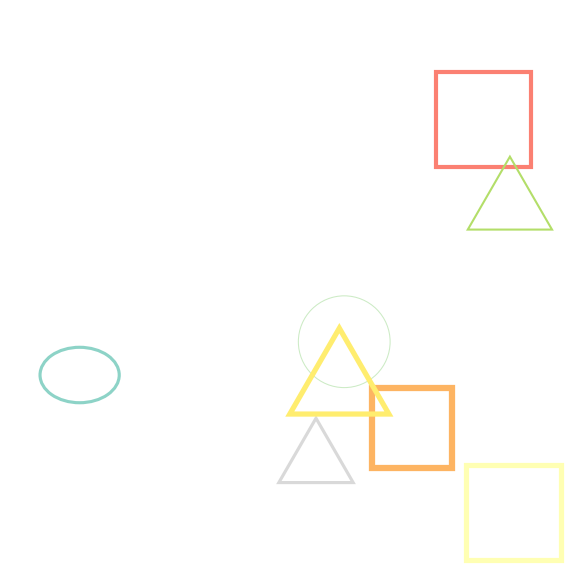[{"shape": "oval", "thickness": 1.5, "radius": 0.34, "center": [0.138, 0.35]}, {"shape": "square", "thickness": 2.5, "radius": 0.41, "center": [0.889, 0.112]}, {"shape": "square", "thickness": 2, "radius": 0.41, "center": [0.838, 0.792]}, {"shape": "square", "thickness": 3, "radius": 0.35, "center": [0.714, 0.258]}, {"shape": "triangle", "thickness": 1, "radius": 0.42, "center": [0.883, 0.644]}, {"shape": "triangle", "thickness": 1.5, "radius": 0.37, "center": [0.547, 0.201]}, {"shape": "circle", "thickness": 0.5, "radius": 0.4, "center": [0.596, 0.407]}, {"shape": "triangle", "thickness": 2.5, "radius": 0.5, "center": [0.588, 0.332]}]